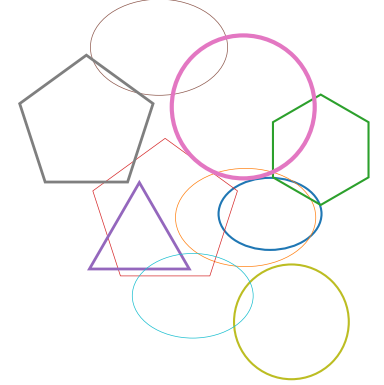[{"shape": "oval", "thickness": 1.5, "radius": 0.67, "center": [0.701, 0.444]}, {"shape": "oval", "thickness": 0.5, "radius": 0.91, "center": [0.638, 0.435]}, {"shape": "hexagon", "thickness": 1.5, "radius": 0.72, "center": [0.833, 0.611]}, {"shape": "pentagon", "thickness": 0.5, "radius": 0.99, "center": [0.429, 0.443]}, {"shape": "triangle", "thickness": 2, "radius": 0.75, "center": [0.362, 0.376]}, {"shape": "oval", "thickness": 0.5, "radius": 0.89, "center": [0.413, 0.877]}, {"shape": "circle", "thickness": 3, "radius": 0.93, "center": [0.632, 0.722]}, {"shape": "pentagon", "thickness": 2, "radius": 0.91, "center": [0.224, 0.675]}, {"shape": "circle", "thickness": 1.5, "radius": 0.75, "center": [0.757, 0.164]}, {"shape": "oval", "thickness": 0.5, "radius": 0.79, "center": [0.501, 0.232]}]